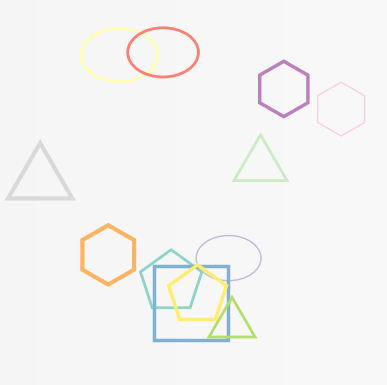[{"shape": "pentagon", "thickness": 2, "radius": 0.42, "center": [0.442, 0.268]}, {"shape": "oval", "thickness": 2, "radius": 0.49, "center": [0.309, 0.857]}, {"shape": "oval", "thickness": 1, "radius": 0.42, "center": [0.59, 0.33]}, {"shape": "oval", "thickness": 2, "radius": 0.46, "center": [0.421, 0.864]}, {"shape": "square", "thickness": 2.5, "radius": 0.48, "center": [0.493, 0.213]}, {"shape": "hexagon", "thickness": 3, "radius": 0.39, "center": [0.279, 0.338]}, {"shape": "triangle", "thickness": 2, "radius": 0.34, "center": [0.599, 0.159]}, {"shape": "hexagon", "thickness": 1, "radius": 0.35, "center": [0.88, 0.717]}, {"shape": "triangle", "thickness": 3, "radius": 0.48, "center": [0.104, 0.532]}, {"shape": "hexagon", "thickness": 2.5, "radius": 0.36, "center": [0.732, 0.769]}, {"shape": "triangle", "thickness": 2, "radius": 0.4, "center": [0.672, 0.571]}, {"shape": "pentagon", "thickness": 2.5, "radius": 0.39, "center": [0.51, 0.234]}]